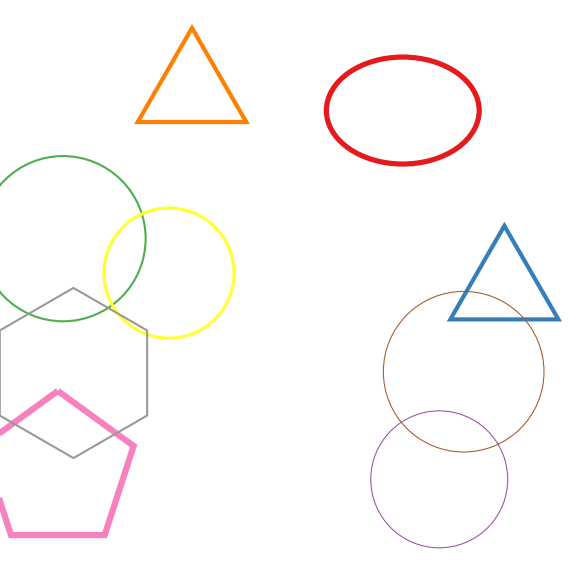[{"shape": "oval", "thickness": 2.5, "radius": 0.66, "center": [0.697, 0.808]}, {"shape": "triangle", "thickness": 2, "radius": 0.54, "center": [0.873, 0.5]}, {"shape": "circle", "thickness": 1, "radius": 0.72, "center": [0.109, 0.586]}, {"shape": "circle", "thickness": 0.5, "radius": 0.59, "center": [0.761, 0.169]}, {"shape": "triangle", "thickness": 2, "radius": 0.54, "center": [0.332, 0.842]}, {"shape": "circle", "thickness": 1.5, "radius": 0.56, "center": [0.293, 0.526]}, {"shape": "circle", "thickness": 0.5, "radius": 0.7, "center": [0.803, 0.355]}, {"shape": "pentagon", "thickness": 3, "radius": 0.69, "center": [0.1, 0.184]}, {"shape": "hexagon", "thickness": 1, "radius": 0.74, "center": [0.127, 0.353]}]